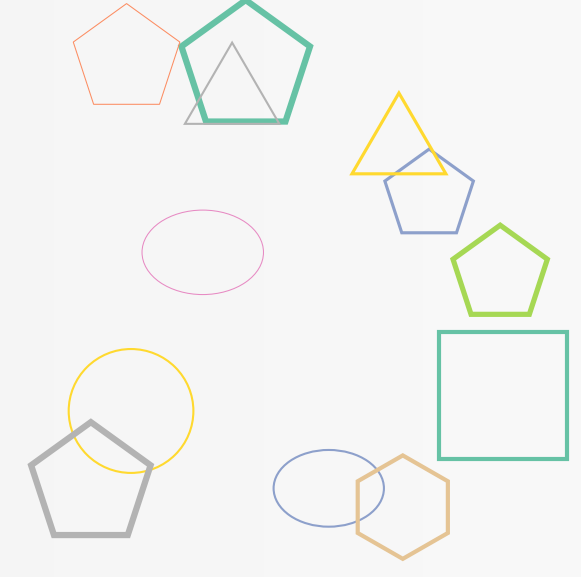[{"shape": "pentagon", "thickness": 3, "radius": 0.58, "center": [0.423, 0.883]}, {"shape": "square", "thickness": 2, "radius": 0.55, "center": [0.865, 0.314]}, {"shape": "pentagon", "thickness": 0.5, "radius": 0.48, "center": [0.218, 0.897]}, {"shape": "pentagon", "thickness": 1.5, "radius": 0.4, "center": [0.738, 0.661]}, {"shape": "oval", "thickness": 1, "radius": 0.47, "center": [0.566, 0.154]}, {"shape": "oval", "thickness": 0.5, "radius": 0.52, "center": [0.349, 0.562]}, {"shape": "pentagon", "thickness": 2.5, "radius": 0.43, "center": [0.861, 0.524]}, {"shape": "circle", "thickness": 1, "radius": 0.54, "center": [0.225, 0.287]}, {"shape": "triangle", "thickness": 1.5, "radius": 0.47, "center": [0.686, 0.745]}, {"shape": "hexagon", "thickness": 2, "radius": 0.45, "center": [0.693, 0.121]}, {"shape": "triangle", "thickness": 1, "radius": 0.47, "center": [0.399, 0.832]}, {"shape": "pentagon", "thickness": 3, "radius": 0.54, "center": [0.156, 0.16]}]